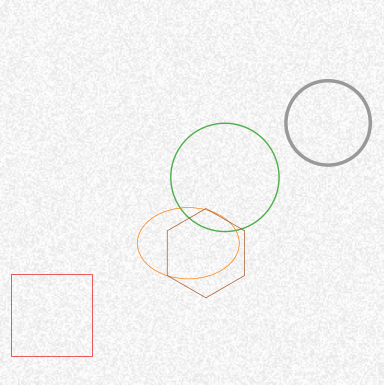[{"shape": "square", "thickness": 0.5, "radius": 0.53, "center": [0.134, 0.181]}, {"shape": "circle", "thickness": 1, "radius": 0.7, "center": [0.584, 0.539]}, {"shape": "oval", "thickness": 0.5, "radius": 0.66, "center": [0.489, 0.368]}, {"shape": "hexagon", "thickness": 0.5, "radius": 0.58, "center": [0.535, 0.342]}, {"shape": "circle", "thickness": 2.5, "radius": 0.55, "center": [0.852, 0.681]}]